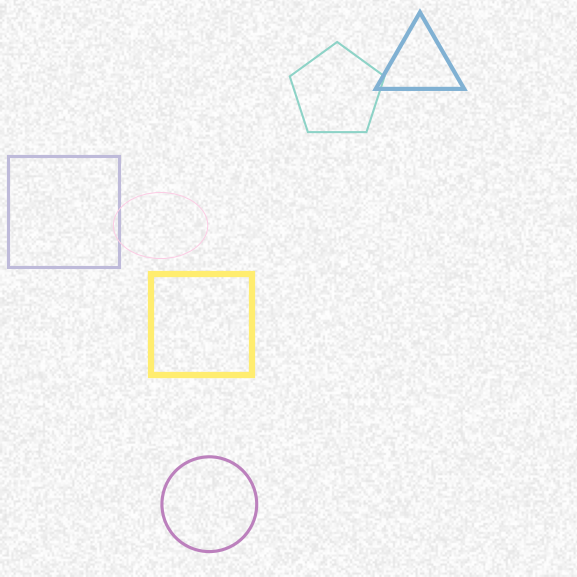[{"shape": "pentagon", "thickness": 1, "radius": 0.43, "center": [0.584, 0.84]}, {"shape": "square", "thickness": 1.5, "radius": 0.48, "center": [0.11, 0.633]}, {"shape": "triangle", "thickness": 2, "radius": 0.44, "center": [0.727, 0.889]}, {"shape": "oval", "thickness": 0.5, "radius": 0.41, "center": [0.278, 0.609]}, {"shape": "circle", "thickness": 1.5, "radius": 0.41, "center": [0.362, 0.126]}, {"shape": "square", "thickness": 3, "radius": 0.44, "center": [0.349, 0.437]}]